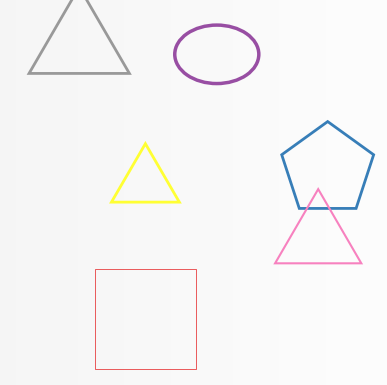[{"shape": "square", "thickness": 0.5, "radius": 0.65, "center": [0.376, 0.171]}, {"shape": "pentagon", "thickness": 2, "radius": 0.62, "center": [0.846, 0.56]}, {"shape": "oval", "thickness": 2.5, "radius": 0.54, "center": [0.559, 0.859]}, {"shape": "triangle", "thickness": 2, "radius": 0.51, "center": [0.375, 0.526]}, {"shape": "triangle", "thickness": 1.5, "radius": 0.64, "center": [0.821, 0.38]}, {"shape": "triangle", "thickness": 2, "radius": 0.75, "center": [0.204, 0.884]}]